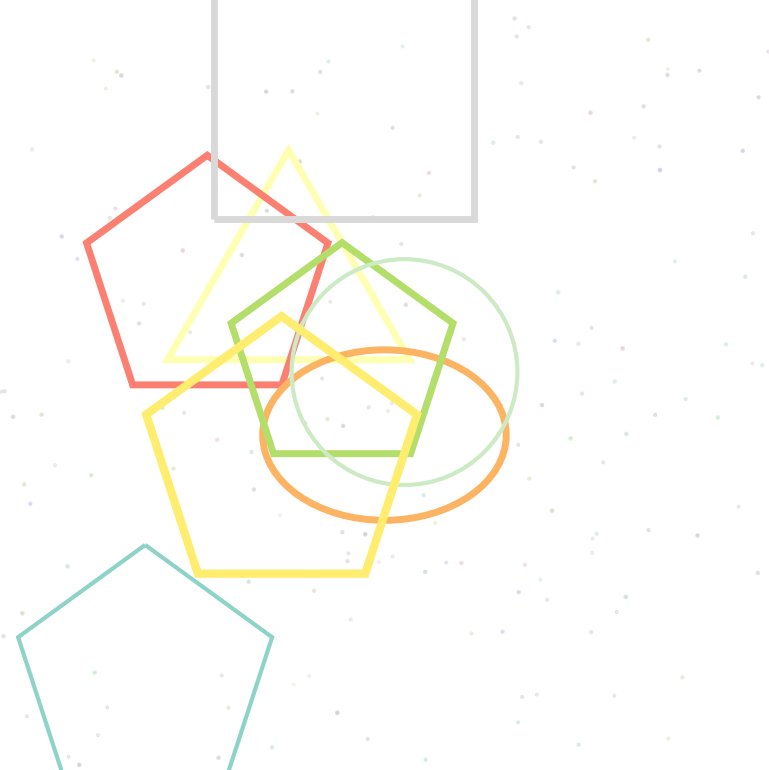[{"shape": "pentagon", "thickness": 1.5, "radius": 0.87, "center": [0.188, 0.119]}, {"shape": "triangle", "thickness": 2.5, "radius": 0.91, "center": [0.375, 0.624]}, {"shape": "pentagon", "thickness": 2.5, "radius": 0.82, "center": [0.269, 0.634]}, {"shape": "oval", "thickness": 2.5, "radius": 0.79, "center": [0.499, 0.435]}, {"shape": "pentagon", "thickness": 2.5, "radius": 0.76, "center": [0.444, 0.533]}, {"shape": "square", "thickness": 2.5, "radius": 0.85, "center": [0.447, 0.885]}, {"shape": "circle", "thickness": 1.5, "radius": 0.73, "center": [0.525, 0.517]}, {"shape": "pentagon", "thickness": 3, "radius": 0.92, "center": [0.366, 0.405]}]